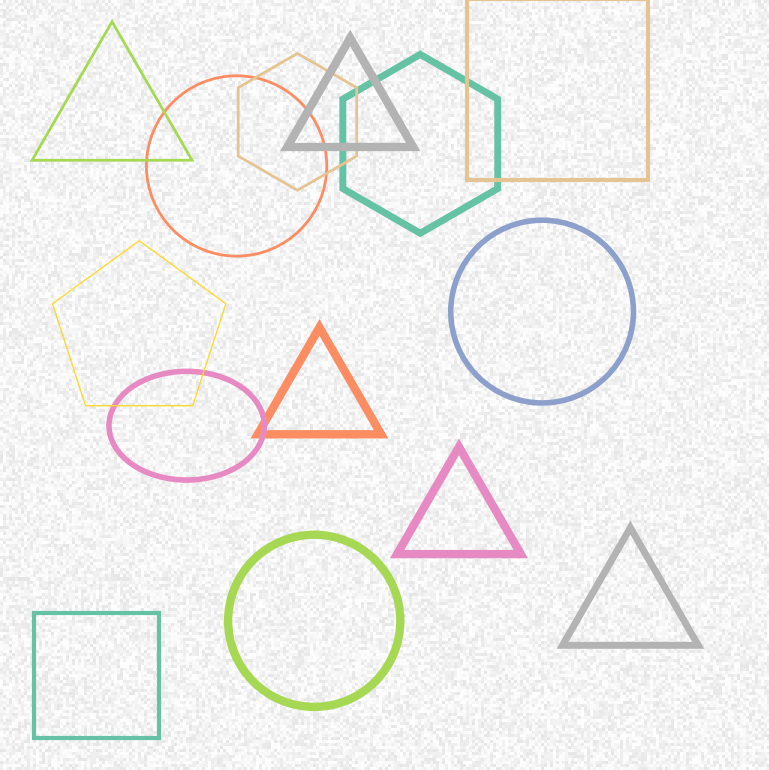[{"shape": "hexagon", "thickness": 2.5, "radius": 0.58, "center": [0.546, 0.813]}, {"shape": "square", "thickness": 1.5, "radius": 0.41, "center": [0.125, 0.123]}, {"shape": "triangle", "thickness": 3, "radius": 0.46, "center": [0.415, 0.482]}, {"shape": "circle", "thickness": 1, "radius": 0.59, "center": [0.307, 0.784]}, {"shape": "circle", "thickness": 2, "radius": 0.59, "center": [0.704, 0.595]}, {"shape": "triangle", "thickness": 3, "radius": 0.46, "center": [0.596, 0.327]}, {"shape": "oval", "thickness": 2, "radius": 0.5, "center": [0.242, 0.447]}, {"shape": "circle", "thickness": 3, "radius": 0.56, "center": [0.408, 0.194]}, {"shape": "triangle", "thickness": 1, "radius": 0.6, "center": [0.146, 0.852]}, {"shape": "pentagon", "thickness": 0.5, "radius": 0.59, "center": [0.181, 0.569]}, {"shape": "square", "thickness": 1.5, "radius": 0.59, "center": [0.724, 0.883]}, {"shape": "hexagon", "thickness": 1, "radius": 0.44, "center": [0.386, 0.842]}, {"shape": "triangle", "thickness": 2.5, "radius": 0.51, "center": [0.819, 0.213]}, {"shape": "triangle", "thickness": 3, "radius": 0.47, "center": [0.455, 0.856]}]